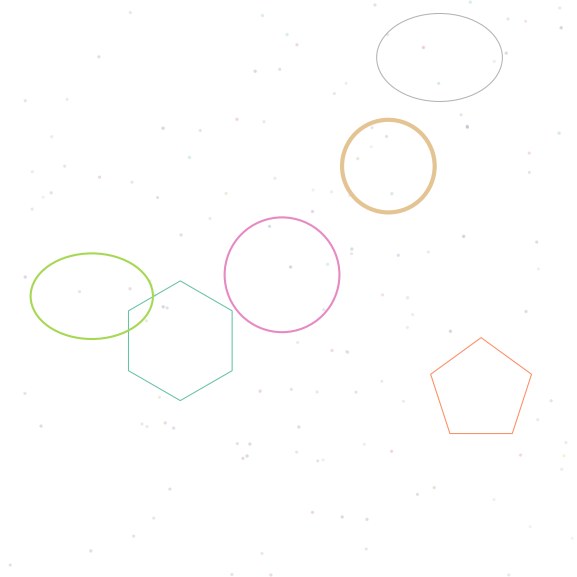[{"shape": "hexagon", "thickness": 0.5, "radius": 0.52, "center": [0.312, 0.409]}, {"shape": "pentagon", "thickness": 0.5, "radius": 0.46, "center": [0.833, 0.323]}, {"shape": "circle", "thickness": 1, "radius": 0.5, "center": [0.488, 0.523]}, {"shape": "oval", "thickness": 1, "radius": 0.53, "center": [0.159, 0.486]}, {"shape": "circle", "thickness": 2, "radius": 0.4, "center": [0.672, 0.711]}, {"shape": "oval", "thickness": 0.5, "radius": 0.54, "center": [0.761, 0.9]}]